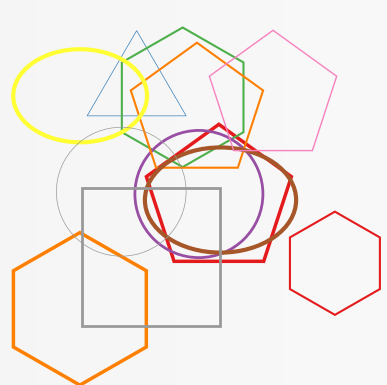[{"shape": "hexagon", "thickness": 1.5, "radius": 0.67, "center": [0.864, 0.316]}, {"shape": "pentagon", "thickness": 2.5, "radius": 0.98, "center": [0.565, 0.48]}, {"shape": "triangle", "thickness": 0.5, "radius": 0.74, "center": [0.353, 0.773]}, {"shape": "hexagon", "thickness": 1.5, "radius": 0.91, "center": [0.471, 0.747]}, {"shape": "circle", "thickness": 2, "radius": 0.83, "center": [0.513, 0.496]}, {"shape": "hexagon", "thickness": 2.5, "radius": 0.99, "center": [0.206, 0.198]}, {"shape": "pentagon", "thickness": 1.5, "radius": 0.9, "center": [0.508, 0.71]}, {"shape": "oval", "thickness": 3, "radius": 0.86, "center": [0.207, 0.751]}, {"shape": "oval", "thickness": 3, "radius": 0.98, "center": [0.569, 0.48]}, {"shape": "pentagon", "thickness": 1, "radius": 0.86, "center": [0.705, 0.749]}, {"shape": "square", "thickness": 2, "radius": 0.89, "center": [0.389, 0.333]}, {"shape": "circle", "thickness": 0.5, "radius": 0.84, "center": [0.313, 0.502]}]